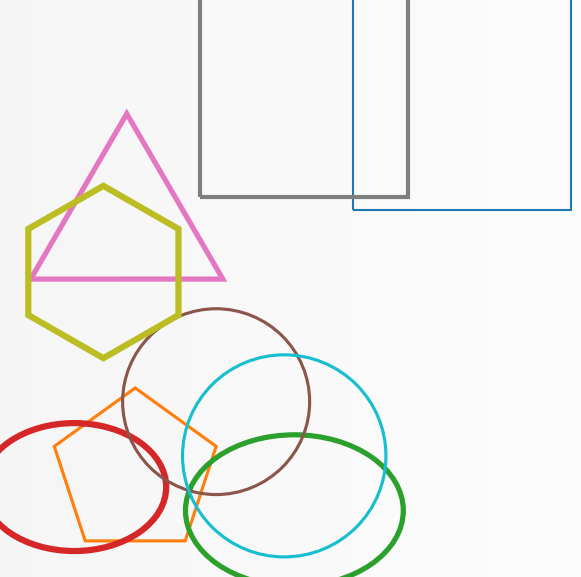[{"shape": "square", "thickness": 1, "radius": 0.94, "center": [0.795, 0.823]}, {"shape": "pentagon", "thickness": 1.5, "radius": 0.73, "center": [0.233, 0.181]}, {"shape": "oval", "thickness": 2.5, "radius": 0.94, "center": [0.506, 0.115]}, {"shape": "oval", "thickness": 3, "radius": 0.79, "center": [0.128, 0.156]}, {"shape": "circle", "thickness": 1.5, "radius": 0.8, "center": [0.372, 0.304]}, {"shape": "triangle", "thickness": 2.5, "radius": 0.95, "center": [0.218, 0.611]}, {"shape": "square", "thickness": 2, "radius": 0.89, "center": [0.524, 0.836]}, {"shape": "hexagon", "thickness": 3, "radius": 0.75, "center": [0.178, 0.528]}, {"shape": "circle", "thickness": 1.5, "radius": 0.87, "center": [0.489, 0.21]}]